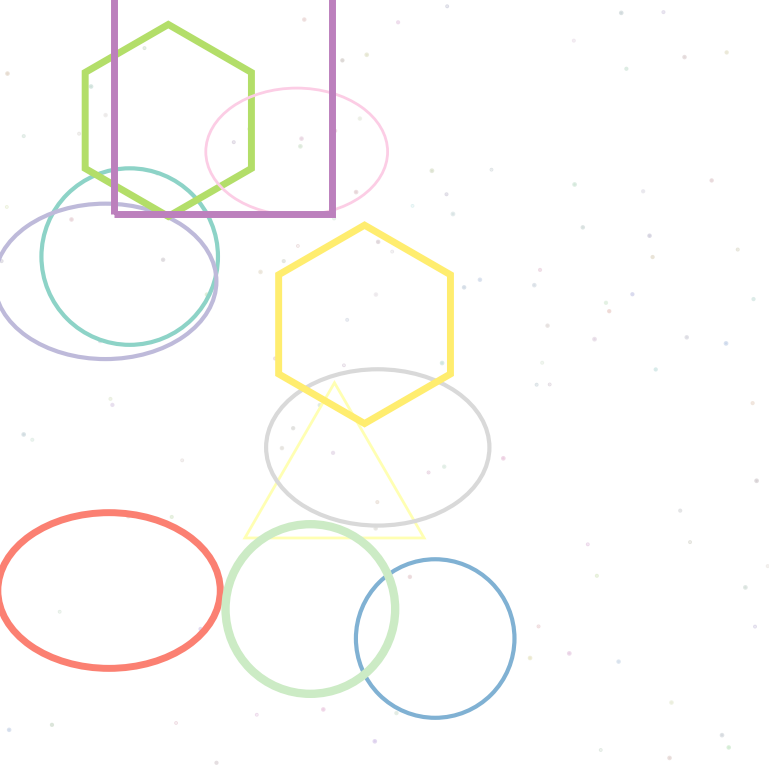[{"shape": "circle", "thickness": 1.5, "radius": 0.57, "center": [0.168, 0.667]}, {"shape": "triangle", "thickness": 1, "radius": 0.67, "center": [0.434, 0.369]}, {"shape": "oval", "thickness": 1.5, "radius": 0.72, "center": [0.137, 0.635]}, {"shape": "oval", "thickness": 2.5, "radius": 0.72, "center": [0.142, 0.233]}, {"shape": "circle", "thickness": 1.5, "radius": 0.51, "center": [0.565, 0.171]}, {"shape": "hexagon", "thickness": 2.5, "radius": 0.62, "center": [0.219, 0.844]}, {"shape": "oval", "thickness": 1, "radius": 0.59, "center": [0.385, 0.803]}, {"shape": "oval", "thickness": 1.5, "radius": 0.73, "center": [0.491, 0.419]}, {"shape": "square", "thickness": 2.5, "radius": 0.71, "center": [0.29, 0.864]}, {"shape": "circle", "thickness": 3, "radius": 0.55, "center": [0.403, 0.209]}, {"shape": "hexagon", "thickness": 2.5, "radius": 0.64, "center": [0.473, 0.579]}]